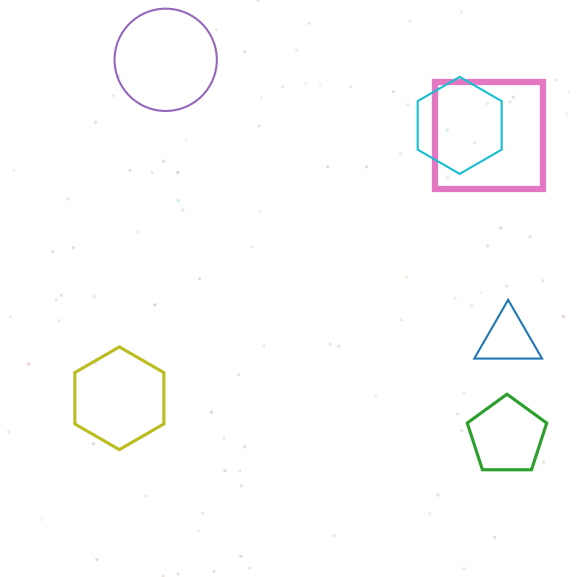[{"shape": "triangle", "thickness": 1, "radius": 0.34, "center": [0.88, 0.412]}, {"shape": "pentagon", "thickness": 1.5, "radius": 0.36, "center": [0.878, 0.244]}, {"shape": "circle", "thickness": 1, "radius": 0.44, "center": [0.287, 0.896]}, {"shape": "square", "thickness": 3, "radius": 0.46, "center": [0.847, 0.764]}, {"shape": "hexagon", "thickness": 1.5, "radius": 0.44, "center": [0.207, 0.309]}, {"shape": "hexagon", "thickness": 1, "radius": 0.42, "center": [0.796, 0.782]}]